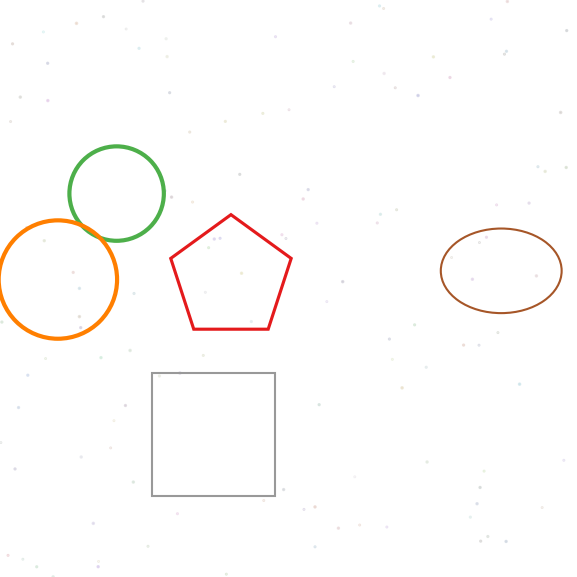[{"shape": "pentagon", "thickness": 1.5, "radius": 0.55, "center": [0.4, 0.518]}, {"shape": "circle", "thickness": 2, "radius": 0.41, "center": [0.202, 0.664]}, {"shape": "circle", "thickness": 2, "radius": 0.51, "center": [0.1, 0.515]}, {"shape": "oval", "thickness": 1, "radius": 0.52, "center": [0.868, 0.53]}, {"shape": "square", "thickness": 1, "radius": 0.53, "center": [0.369, 0.246]}]